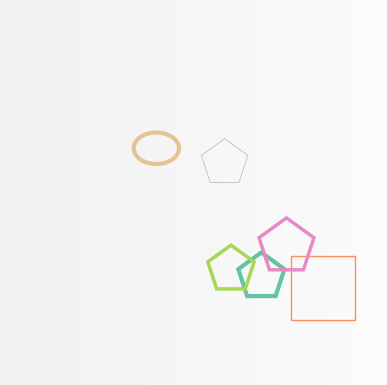[{"shape": "pentagon", "thickness": 3, "radius": 0.31, "center": [0.674, 0.282]}, {"shape": "square", "thickness": 1, "radius": 0.41, "center": [0.834, 0.253]}, {"shape": "pentagon", "thickness": 2.5, "radius": 0.37, "center": [0.739, 0.359]}, {"shape": "pentagon", "thickness": 2.5, "radius": 0.31, "center": [0.596, 0.3]}, {"shape": "oval", "thickness": 3, "radius": 0.29, "center": [0.403, 0.615]}, {"shape": "pentagon", "thickness": 0.5, "radius": 0.31, "center": [0.58, 0.577]}]